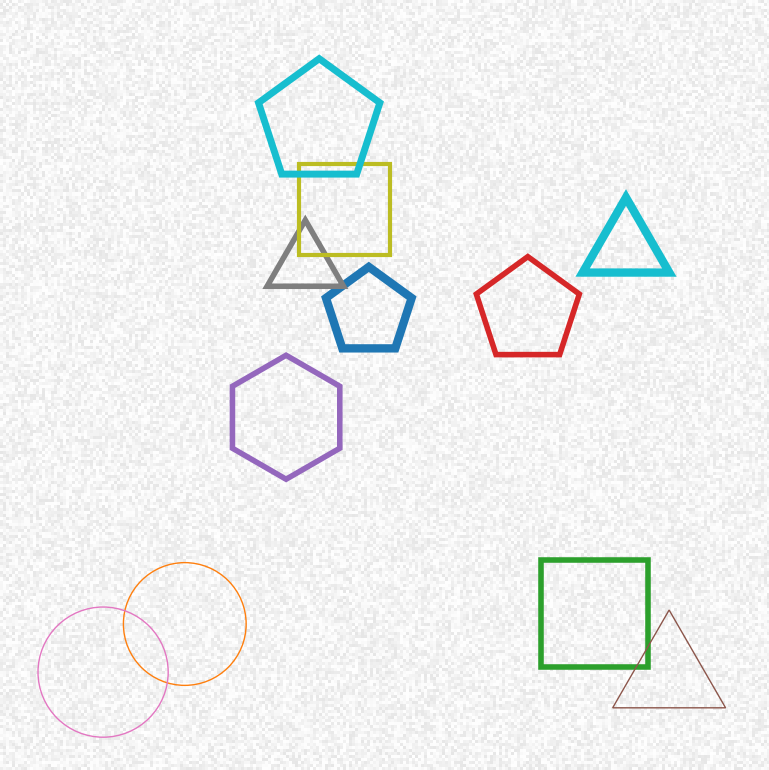[{"shape": "pentagon", "thickness": 3, "radius": 0.29, "center": [0.479, 0.595]}, {"shape": "circle", "thickness": 0.5, "radius": 0.4, "center": [0.24, 0.19]}, {"shape": "square", "thickness": 2, "radius": 0.35, "center": [0.772, 0.203]}, {"shape": "pentagon", "thickness": 2, "radius": 0.35, "center": [0.685, 0.596]}, {"shape": "hexagon", "thickness": 2, "radius": 0.4, "center": [0.372, 0.458]}, {"shape": "triangle", "thickness": 0.5, "radius": 0.42, "center": [0.869, 0.123]}, {"shape": "circle", "thickness": 0.5, "radius": 0.42, "center": [0.134, 0.127]}, {"shape": "triangle", "thickness": 2, "radius": 0.29, "center": [0.396, 0.657]}, {"shape": "square", "thickness": 1.5, "radius": 0.3, "center": [0.447, 0.727]}, {"shape": "pentagon", "thickness": 2.5, "radius": 0.41, "center": [0.415, 0.841]}, {"shape": "triangle", "thickness": 3, "radius": 0.33, "center": [0.813, 0.679]}]